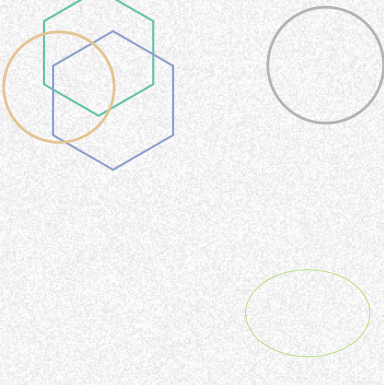[{"shape": "hexagon", "thickness": 1.5, "radius": 0.82, "center": [0.256, 0.863]}, {"shape": "hexagon", "thickness": 1.5, "radius": 0.9, "center": [0.294, 0.739]}, {"shape": "oval", "thickness": 0.5, "radius": 0.81, "center": [0.799, 0.186]}, {"shape": "circle", "thickness": 2, "radius": 0.72, "center": [0.153, 0.774]}, {"shape": "circle", "thickness": 2, "radius": 0.75, "center": [0.846, 0.831]}]